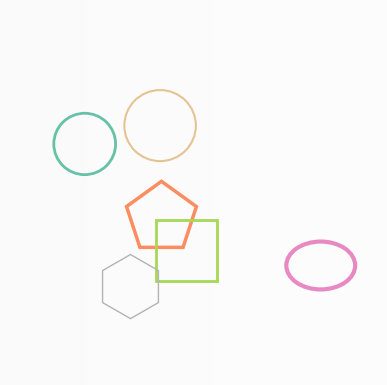[{"shape": "circle", "thickness": 2, "radius": 0.4, "center": [0.219, 0.626]}, {"shape": "pentagon", "thickness": 2.5, "radius": 0.47, "center": [0.417, 0.434]}, {"shape": "oval", "thickness": 3, "radius": 0.44, "center": [0.828, 0.31]}, {"shape": "square", "thickness": 2, "radius": 0.4, "center": [0.481, 0.35]}, {"shape": "circle", "thickness": 1.5, "radius": 0.46, "center": [0.413, 0.674]}, {"shape": "hexagon", "thickness": 1, "radius": 0.42, "center": [0.337, 0.256]}]